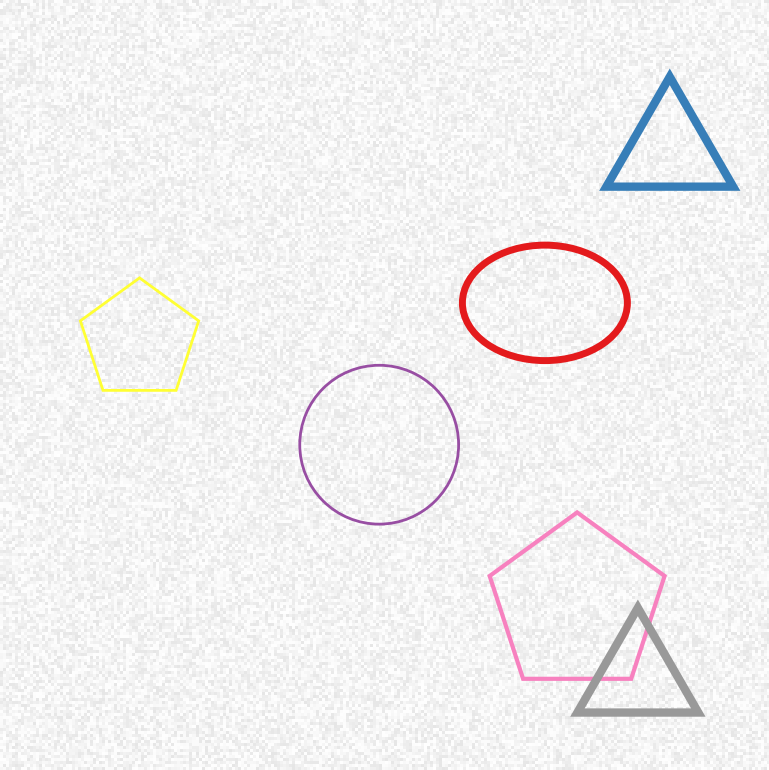[{"shape": "oval", "thickness": 2.5, "radius": 0.54, "center": [0.708, 0.607]}, {"shape": "triangle", "thickness": 3, "radius": 0.48, "center": [0.87, 0.805]}, {"shape": "circle", "thickness": 1, "radius": 0.52, "center": [0.492, 0.422]}, {"shape": "pentagon", "thickness": 1, "radius": 0.4, "center": [0.181, 0.558]}, {"shape": "pentagon", "thickness": 1.5, "radius": 0.6, "center": [0.75, 0.215]}, {"shape": "triangle", "thickness": 3, "radius": 0.45, "center": [0.828, 0.12]}]